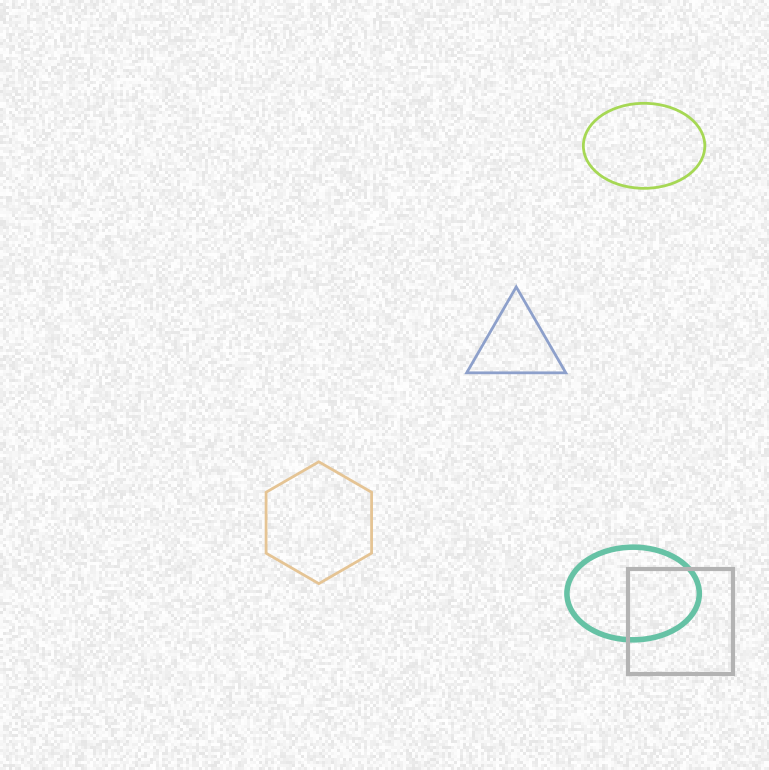[{"shape": "oval", "thickness": 2, "radius": 0.43, "center": [0.822, 0.229]}, {"shape": "triangle", "thickness": 1, "radius": 0.37, "center": [0.67, 0.553]}, {"shape": "oval", "thickness": 1, "radius": 0.39, "center": [0.836, 0.811]}, {"shape": "hexagon", "thickness": 1, "radius": 0.4, "center": [0.414, 0.321]}, {"shape": "square", "thickness": 1.5, "radius": 0.34, "center": [0.884, 0.193]}]